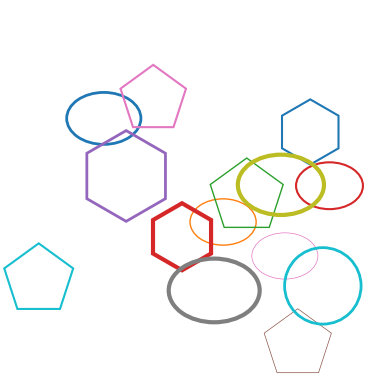[{"shape": "oval", "thickness": 2, "radius": 0.48, "center": [0.27, 0.692]}, {"shape": "hexagon", "thickness": 1.5, "radius": 0.42, "center": [0.806, 0.657]}, {"shape": "oval", "thickness": 1, "radius": 0.43, "center": [0.579, 0.423]}, {"shape": "pentagon", "thickness": 1, "radius": 0.5, "center": [0.641, 0.49]}, {"shape": "oval", "thickness": 1.5, "radius": 0.43, "center": [0.856, 0.518]}, {"shape": "hexagon", "thickness": 3, "radius": 0.44, "center": [0.473, 0.385]}, {"shape": "hexagon", "thickness": 2, "radius": 0.59, "center": [0.328, 0.543]}, {"shape": "pentagon", "thickness": 0.5, "radius": 0.46, "center": [0.773, 0.106]}, {"shape": "pentagon", "thickness": 1.5, "radius": 0.45, "center": [0.398, 0.742]}, {"shape": "oval", "thickness": 0.5, "radius": 0.43, "center": [0.74, 0.335]}, {"shape": "oval", "thickness": 3, "radius": 0.59, "center": [0.556, 0.246]}, {"shape": "oval", "thickness": 3, "radius": 0.56, "center": [0.73, 0.52]}, {"shape": "pentagon", "thickness": 1.5, "radius": 0.47, "center": [0.101, 0.274]}, {"shape": "circle", "thickness": 2, "radius": 0.5, "center": [0.839, 0.257]}]